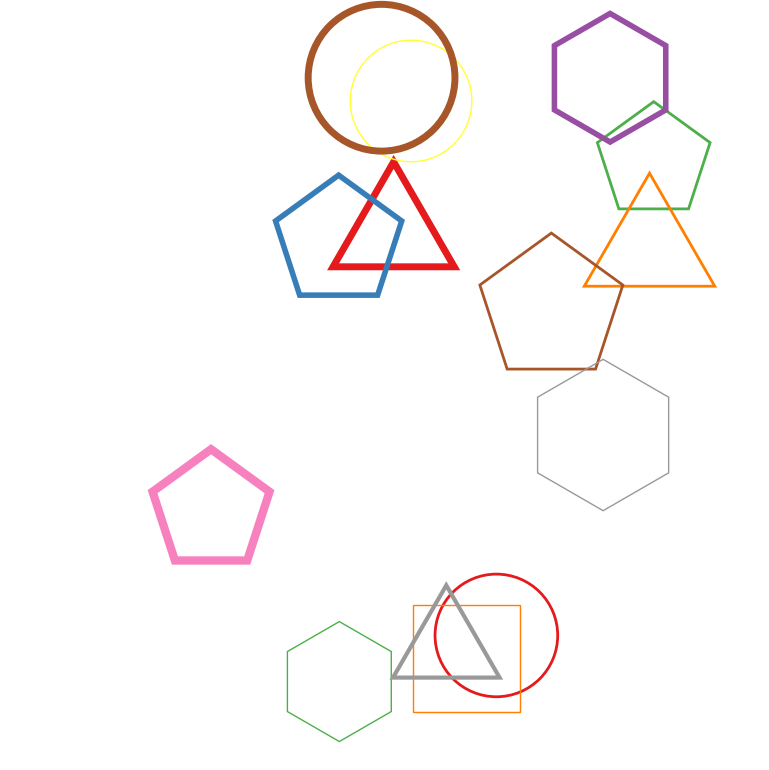[{"shape": "triangle", "thickness": 2.5, "radius": 0.45, "center": [0.511, 0.699]}, {"shape": "circle", "thickness": 1, "radius": 0.4, "center": [0.645, 0.175]}, {"shape": "pentagon", "thickness": 2, "radius": 0.43, "center": [0.44, 0.686]}, {"shape": "hexagon", "thickness": 0.5, "radius": 0.39, "center": [0.441, 0.115]}, {"shape": "pentagon", "thickness": 1, "radius": 0.38, "center": [0.849, 0.791]}, {"shape": "hexagon", "thickness": 2, "radius": 0.42, "center": [0.792, 0.899]}, {"shape": "square", "thickness": 0.5, "radius": 0.35, "center": [0.606, 0.145]}, {"shape": "triangle", "thickness": 1, "radius": 0.49, "center": [0.844, 0.677]}, {"shape": "circle", "thickness": 0.5, "radius": 0.39, "center": [0.534, 0.869]}, {"shape": "circle", "thickness": 2.5, "radius": 0.48, "center": [0.496, 0.899]}, {"shape": "pentagon", "thickness": 1, "radius": 0.49, "center": [0.716, 0.6]}, {"shape": "pentagon", "thickness": 3, "radius": 0.4, "center": [0.274, 0.337]}, {"shape": "triangle", "thickness": 1.5, "radius": 0.4, "center": [0.58, 0.16]}, {"shape": "hexagon", "thickness": 0.5, "radius": 0.49, "center": [0.783, 0.435]}]